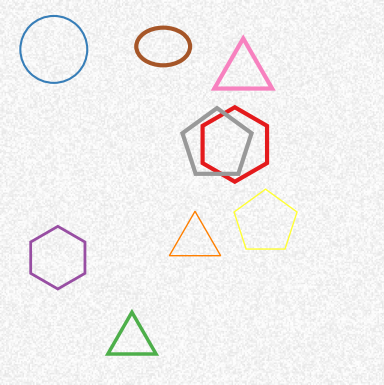[{"shape": "hexagon", "thickness": 3, "radius": 0.48, "center": [0.61, 0.625]}, {"shape": "circle", "thickness": 1.5, "radius": 0.43, "center": [0.14, 0.872]}, {"shape": "triangle", "thickness": 2.5, "radius": 0.36, "center": [0.343, 0.117]}, {"shape": "hexagon", "thickness": 2, "radius": 0.41, "center": [0.15, 0.331]}, {"shape": "triangle", "thickness": 1, "radius": 0.38, "center": [0.507, 0.374]}, {"shape": "pentagon", "thickness": 1, "radius": 0.43, "center": [0.69, 0.423]}, {"shape": "oval", "thickness": 3, "radius": 0.35, "center": [0.424, 0.879]}, {"shape": "triangle", "thickness": 3, "radius": 0.43, "center": [0.632, 0.813]}, {"shape": "pentagon", "thickness": 3, "radius": 0.47, "center": [0.564, 0.625]}]